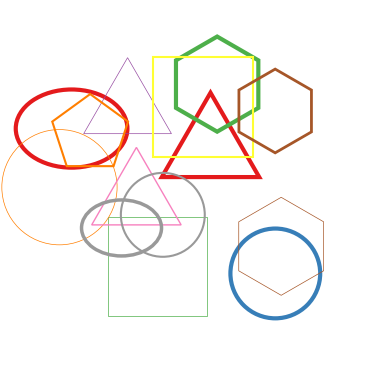[{"shape": "oval", "thickness": 3, "radius": 0.73, "center": [0.186, 0.666]}, {"shape": "triangle", "thickness": 3, "radius": 0.73, "center": [0.547, 0.613]}, {"shape": "circle", "thickness": 3, "radius": 0.58, "center": [0.715, 0.29]}, {"shape": "square", "thickness": 0.5, "radius": 0.64, "center": [0.409, 0.308]}, {"shape": "hexagon", "thickness": 3, "radius": 0.62, "center": [0.564, 0.782]}, {"shape": "triangle", "thickness": 0.5, "radius": 0.66, "center": [0.331, 0.719]}, {"shape": "pentagon", "thickness": 1.5, "radius": 0.52, "center": [0.234, 0.652]}, {"shape": "circle", "thickness": 0.5, "radius": 0.75, "center": [0.154, 0.514]}, {"shape": "square", "thickness": 1.5, "radius": 0.65, "center": [0.528, 0.722]}, {"shape": "hexagon", "thickness": 0.5, "radius": 0.64, "center": [0.73, 0.36]}, {"shape": "hexagon", "thickness": 2, "radius": 0.54, "center": [0.715, 0.712]}, {"shape": "triangle", "thickness": 1, "radius": 0.67, "center": [0.354, 0.483]}, {"shape": "circle", "thickness": 1.5, "radius": 0.54, "center": [0.423, 0.442]}, {"shape": "oval", "thickness": 2.5, "radius": 0.52, "center": [0.316, 0.408]}]